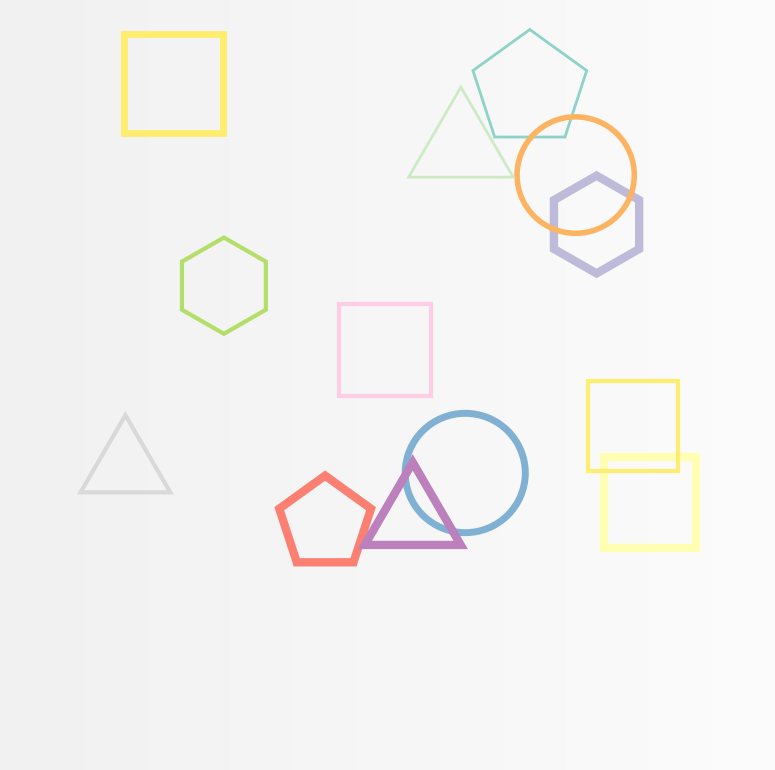[{"shape": "pentagon", "thickness": 1, "radius": 0.39, "center": [0.684, 0.884]}, {"shape": "square", "thickness": 3, "radius": 0.3, "center": [0.839, 0.348]}, {"shape": "hexagon", "thickness": 3, "radius": 0.32, "center": [0.77, 0.708]}, {"shape": "pentagon", "thickness": 3, "radius": 0.31, "center": [0.42, 0.32]}, {"shape": "circle", "thickness": 2.5, "radius": 0.39, "center": [0.6, 0.386]}, {"shape": "circle", "thickness": 2, "radius": 0.38, "center": [0.743, 0.773]}, {"shape": "hexagon", "thickness": 1.5, "radius": 0.31, "center": [0.289, 0.629]}, {"shape": "square", "thickness": 1.5, "radius": 0.3, "center": [0.497, 0.546]}, {"shape": "triangle", "thickness": 1.5, "radius": 0.33, "center": [0.162, 0.394]}, {"shape": "triangle", "thickness": 3, "radius": 0.36, "center": [0.533, 0.328]}, {"shape": "triangle", "thickness": 1, "radius": 0.39, "center": [0.595, 0.809]}, {"shape": "square", "thickness": 1.5, "radius": 0.29, "center": [0.817, 0.446]}, {"shape": "square", "thickness": 2.5, "radius": 0.32, "center": [0.224, 0.892]}]